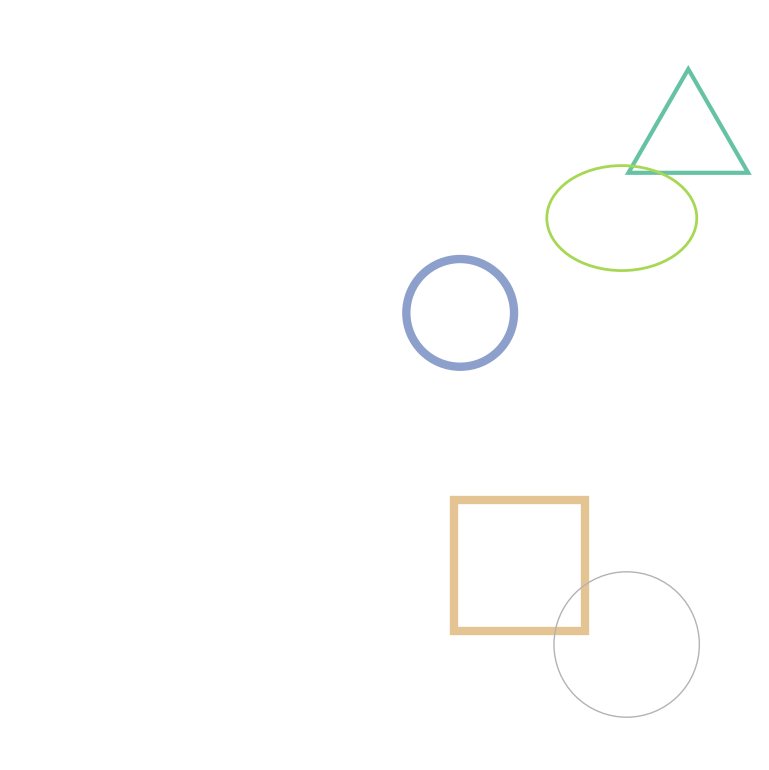[{"shape": "triangle", "thickness": 1.5, "radius": 0.45, "center": [0.894, 0.82]}, {"shape": "circle", "thickness": 3, "radius": 0.35, "center": [0.598, 0.594]}, {"shape": "oval", "thickness": 1, "radius": 0.49, "center": [0.808, 0.717]}, {"shape": "square", "thickness": 3, "radius": 0.43, "center": [0.675, 0.265]}, {"shape": "circle", "thickness": 0.5, "radius": 0.47, "center": [0.814, 0.163]}]